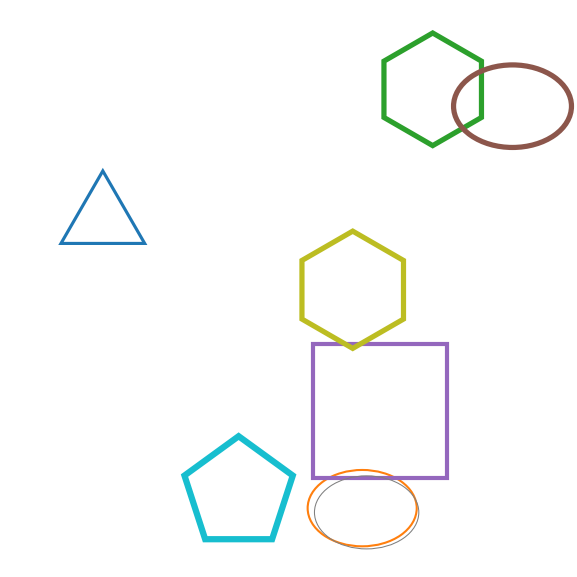[{"shape": "triangle", "thickness": 1.5, "radius": 0.42, "center": [0.178, 0.619]}, {"shape": "oval", "thickness": 1, "radius": 0.47, "center": [0.627, 0.119]}, {"shape": "hexagon", "thickness": 2.5, "radius": 0.49, "center": [0.749, 0.845]}, {"shape": "square", "thickness": 2, "radius": 0.58, "center": [0.658, 0.288]}, {"shape": "oval", "thickness": 2.5, "radius": 0.51, "center": [0.887, 0.815]}, {"shape": "oval", "thickness": 0.5, "radius": 0.45, "center": [0.635, 0.112]}, {"shape": "hexagon", "thickness": 2.5, "radius": 0.51, "center": [0.611, 0.497]}, {"shape": "pentagon", "thickness": 3, "radius": 0.49, "center": [0.413, 0.145]}]